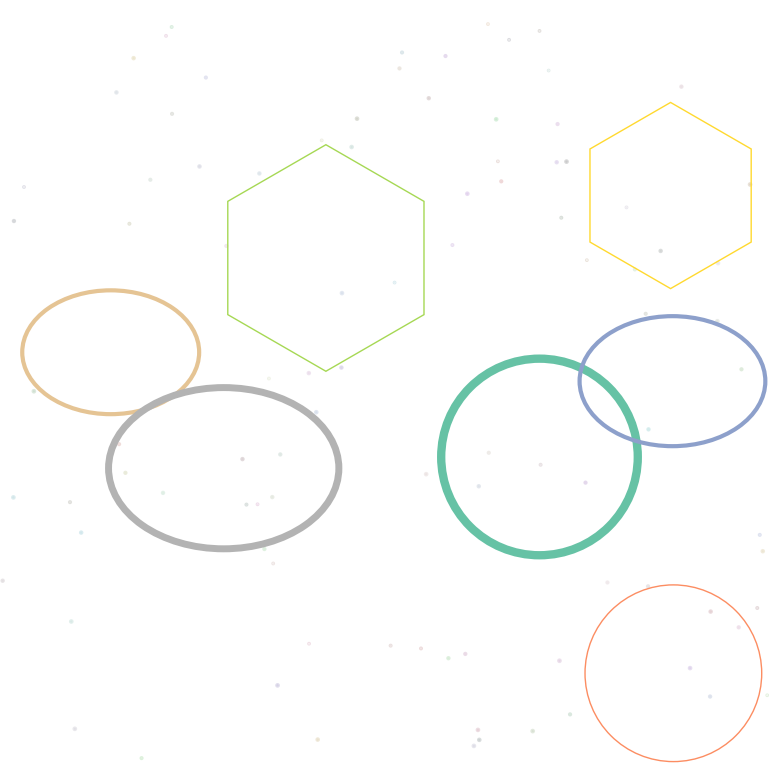[{"shape": "circle", "thickness": 3, "radius": 0.64, "center": [0.701, 0.407]}, {"shape": "circle", "thickness": 0.5, "radius": 0.57, "center": [0.875, 0.126]}, {"shape": "oval", "thickness": 1.5, "radius": 0.6, "center": [0.873, 0.505]}, {"shape": "hexagon", "thickness": 0.5, "radius": 0.74, "center": [0.423, 0.665]}, {"shape": "hexagon", "thickness": 0.5, "radius": 0.6, "center": [0.871, 0.746]}, {"shape": "oval", "thickness": 1.5, "radius": 0.57, "center": [0.144, 0.543]}, {"shape": "oval", "thickness": 2.5, "radius": 0.75, "center": [0.291, 0.392]}]